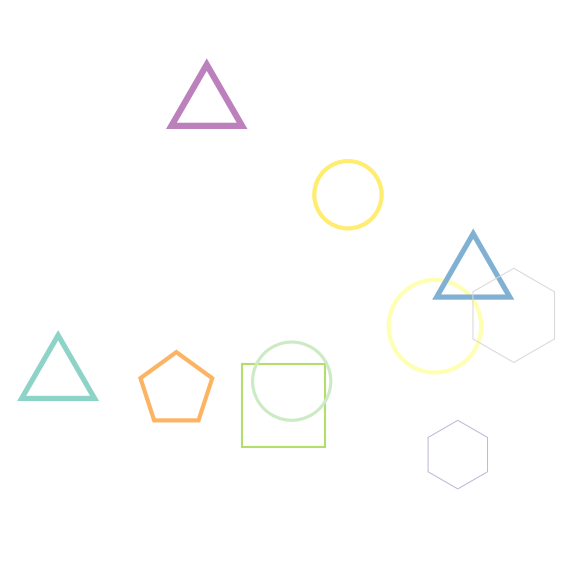[{"shape": "triangle", "thickness": 2.5, "radius": 0.36, "center": [0.101, 0.346]}, {"shape": "circle", "thickness": 2, "radius": 0.4, "center": [0.753, 0.434]}, {"shape": "hexagon", "thickness": 0.5, "radius": 0.3, "center": [0.793, 0.212]}, {"shape": "triangle", "thickness": 2.5, "radius": 0.37, "center": [0.819, 0.521]}, {"shape": "pentagon", "thickness": 2, "radius": 0.33, "center": [0.305, 0.324]}, {"shape": "square", "thickness": 1, "radius": 0.36, "center": [0.491, 0.297]}, {"shape": "hexagon", "thickness": 0.5, "radius": 0.41, "center": [0.89, 0.453]}, {"shape": "triangle", "thickness": 3, "radius": 0.35, "center": [0.358, 0.817]}, {"shape": "circle", "thickness": 1.5, "radius": 0.34, "center": [0.505, 0.339]}, {"shape": "circle", "thickness": 2, "radius": 0.29, "center": [0.603, 0.662]}]